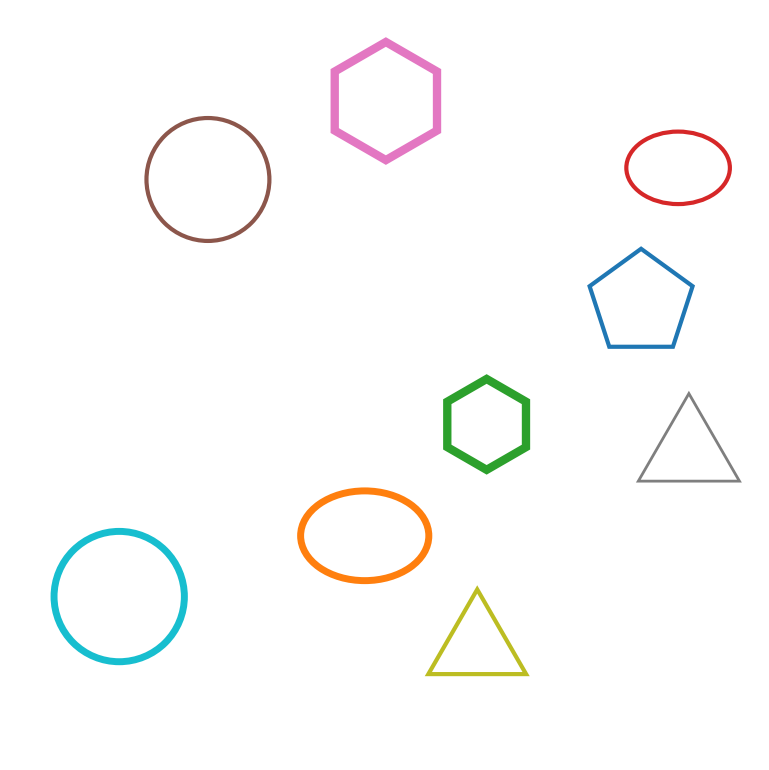[{"shape": "pentagon", "thickness": 1.5, "radius": 0.35, "center": [0.833, 0.607]}, {"shape": "oval", "thickness": 2.5, "radius": 0.42, "center": [0.474, 0.304]}, {"shape": "hexagon", "thickness": 3, "radius": 0.3, "center": [0.632, 0.449]}, {"shape": "oval", "thickness": 1.5, "radius": 0.34, "center": [0.881, 0.782]}, {"shape": "circle", "thickness": 1.5, "radius": 0.4, "center": [0.27, 0.767]}, {"shape": "hexagon", "thickness": 3, "radius": 0.38, "center": [0.501, 0.869]}, {"shape": "triangle", "thickness": 1, "radius": 0.38, "center": [0.895, 0.413]}, {"shape": "triangle", "thickness": 1.5, "radius": 0.37, "center": [0.62, 0.161]}, {"shape": "circle", "thickness": 2.5, "radius": 0.42, "center": [0.155, 0.225]}]